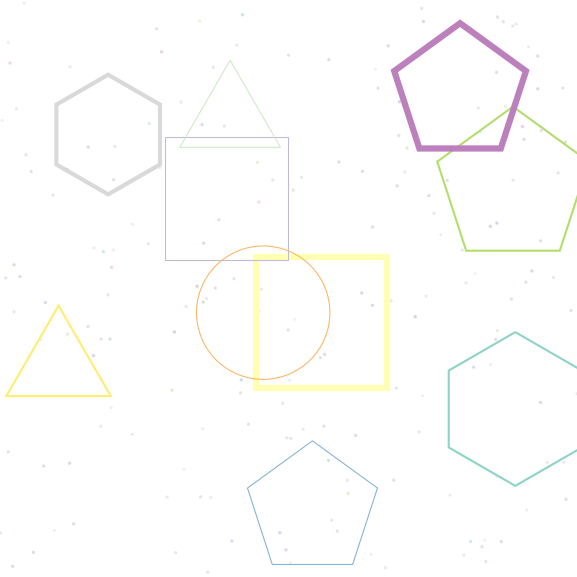[{"shape": "hexagon", "thickness": 1, "radius": 0.67, "center": [0.892, 0.291]}, {"shape": "square", "thickness": 3, "radius": 0.56, "center": [0.557, 0.441]}, {"shape": "square", "thickness": 0.5, "radius": 0.54, "center": [0.392, 0.655]}, {"shape": "pentagon", "thickness": 0.5, "radius": 0.59, "center": [0.541, 0.117]}, {"shape": "circle", "thickness": 0.5, "radius": 0.58, "center": [0.456, 0.458]}, {"shape": "pentagon", "thickness": 1, "radius": 0.69, "center": [0.888, 0.677]}, {"shape": "hexagon", "thickness": 2, "radius": 0.52, "center": [0.187, 0.766]}, {"shape": "pentagon", "thickness": 3, "radius": 0.6, "center": [0.797, 0.839]}, {"shape": "triangle", "thickness": 0.5, "radius": 0.5, "center": [0.399, 0.794]}, {"shape": "triangle", "thickness": 1, "radius": 0.52, "center": [0.101, 0.365]}]